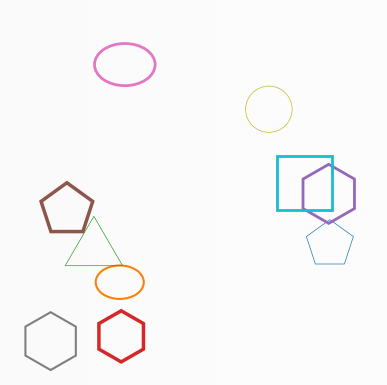[{"shape": "pentagon", "thickness": 0.5, "radius": 0.32, "center": [0.851, 0.366]}, {"shape": "oval", "thickness": 1.5, "radius": 0.31, "center": [0.309, 0.267]}, {"shape": "triangle", "thickness": 0.5, "radius": 0.43, "center": [0.242, 0.353]}, {"shape": "hexagon", "thickness": 2.5, "radius": 0.33, "center": [0.313, 0.126]}, {"shape": "hexagon", "thickness": 2, "radius": 0.38, "center": [0.848, 0.497]}, {"shape": "pentagon", "thickness": 2.5, "radius": 0.35, "center": [0.173, 0.455]}, {"shape": "oval", "thickness": 2, "radius": 0.39, "center": [0.322, 0.832]}, {"shape": "hexagon", "thickness": 1.5, "radius": 0.38, "center": [0.131, 0.114]}, {"shape": "circle", "thickness": 0.5, "radius": 0.3, "center": [0.694, 0.716]}, {"shape": "square", "thickness": 2, "radius": 0.36, "center": [0.786, 0.525]}]